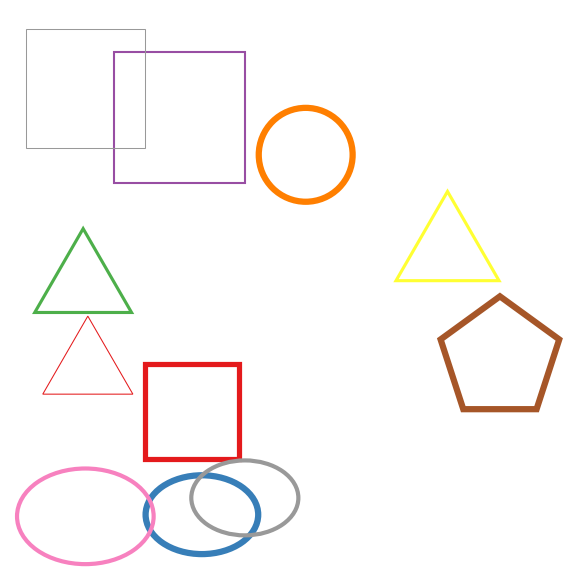[{"shape": "square", "thickness": 2.5, "radius": 0.41, "center": [0.333, 0.287]}, {"shape": "triangle", "thickness": 0.5, "radius": 0.45, "center": [0.152, 0.362]}, {"shape": "oval", "thickness": 3, "radius": 0.49, "center": [0.35, 0.108]}, {"shape": "triangle", "thickness": 1.5, "radius": 0.48, "center": [0.144, 0.506]}, {"shape": "square", "thickness": 1, "radius": 0.57, "center": [0.311, 0.796]}, {"shape": "circle", "thickness": 3, "radius": 0.41, "center": [0.529, 0.731]}, {"shape": "triangle", "thickness": 1.5, "radius": 0.51, "center": [0.775, 0.565]}, {"shape": "pentagon", "thickness": 3, "radius": 0.54, "center": [0.866, 0.378]}, {"shape": "oval", "thickness": 2, "radius": 0.59, "center": [0.148, 0.105]}, {"shape": "oval", "thickness": 2, "radius": 0.46, "center": [0.424, 0.137]}, {"shape": "square", "thickness": 0.5, "radius": 0.52, "center": [0.148, 0.846]}]